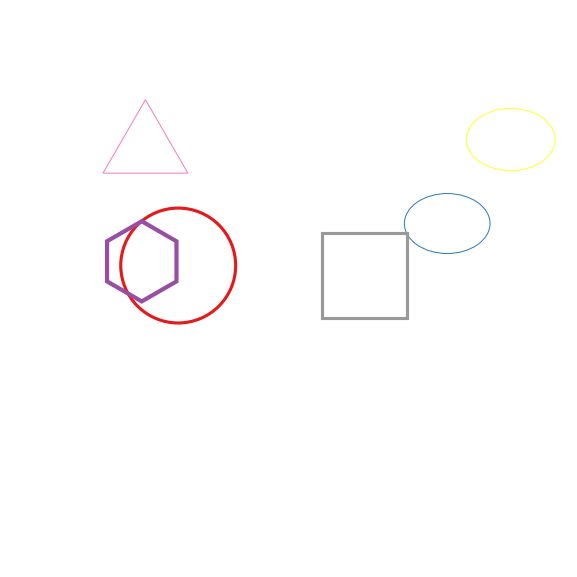[{"shape": "circle", "thickness": 1.5, "radius": 0.5, "center": [0.309, 0.539]}, {"shape": "oval", "thickness": 0.5, "radius": 0.37, "center": [0.774, 0.612]}, {"shape": "hexagon", "thickness": 2, "radius": 0.35, "center": [0.245, 0.547]}, {"shape": "oval", "thickness": 0.5, "radius": 0.38, "center": [0.884, 0.757]}, {"shape": "triangle", "thickness": 0.5, "radius": 0.42, "center": [0.252, 0.742]}, {"shape": "square", "thickness": 1.5, "radius": 0.37, "center": [0.632, 0.522]}]